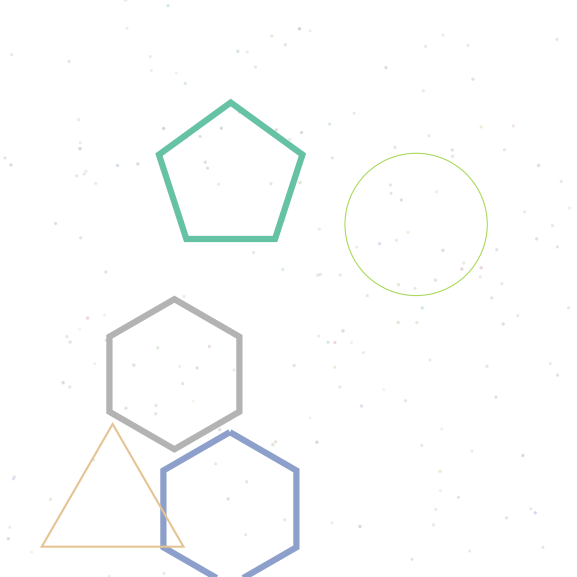[{"shape": "pentagon", "thickness": 3, "radius": 0.65, "center": [0.399, 0.691]}, {"shape": "hexagon", "thickness": 3, "radius": 0.66, "center": [0.398, 0.118]}, {"shape": "circle", "thickness": 0.5, "radius": 0.62, "center": [0.721, 0.611]}, {"shape": "triangle", "thickness": 1, "radius": 0.71, "center": [0.195, 0.123]}, {"shape": "hexagon", "thickness": 3, "radius": 0.65, "center": [0.302, 0.351]}]